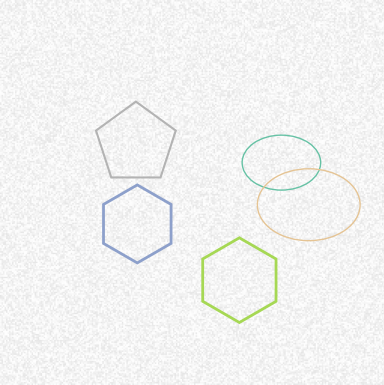[{"shape": "oval", "thickness": 1, "radius": 0.51, "center": [0.731, 0.578]}, {"shape": "hexagon", "thickness": 2, "radius": 0.51, "center": [0.357, 0.418]}, {"shape": "hexagon", "thickness": 2, "radius": 0.55, "center": [0.622, 0.272]}, {"shape": "oval", "thickness": 1, "radius": 0.67, "center": [0.802, 0.468]}, {"shape": "pentagon", "thickness": 1.5, "radius": 0.54, "center": [0.353, 0.627]}]